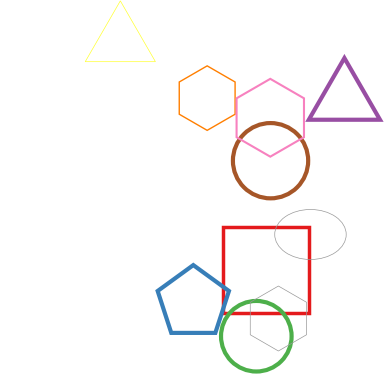[{"shape": "square", "thickness": 2.5, "radius": 0.56, "center": [0.69, 0.299]}, {"shape": "pentagon", "thickness": 3, "radius": 0.49, "center": [0.502, 0.214]}, {"shape": "circle", "thickness": 3, "radius": 0.46, "center": [0.666, 0.127]}, {"shape": "triangle", "thickness": 3, "radius": 0.53, "center": [0.895, 0.742]}, {"shape": "hexagon", "thickness": 1, "radius": 0.42, "center": [0.538, 0.745]}, {"shape": "triangle", "thickness": 0.5, "radius": 0.53, "center": [0.313, 0.892]}, {"shape": "circle", "thickness": 3, "radius": 0.49, "center": [0.703, 0.583]}, {"shape": "hexagon", "thickness": 1.5, "radius": 0.51, "center": [0.702, 0.694]}, {"shape": "hexagon", "thickness": 0.5, "radius": 0.42, "center": [0.723, 0.173]}, {"shape": "oval", "thickness": 0.5, "radius": 0.46, "center": [0.806, 0.391]}]